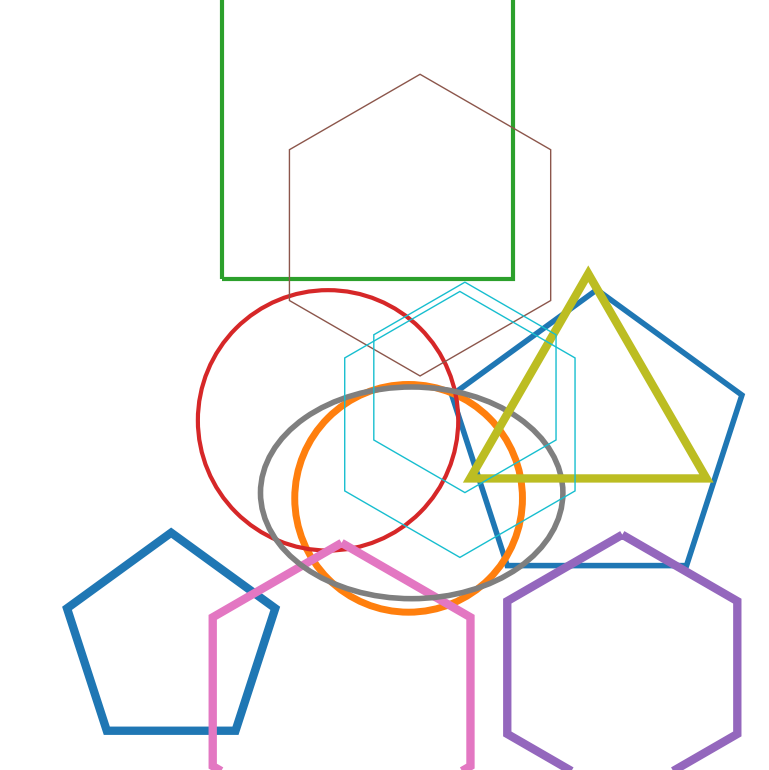[{"shape": "pentagon", "thickness": 3, "radius": 0.71, "center": [0.222, 0.166]}, {"shape": "pentagon", "thickness": 2, "radius": 0.99, "center": [0.775, 0.426]}, {"shape": "circle", "thickness": 2.5, "radius": 0.74, "center": [0.531, 0.353]}, {"shape": "square", "thickness": 1.5, "radius": 0.95, "center": [0.478, 0.827]}, {"shape": "circle", "thickness": 1.5, "radius": 0.85, "center": [0.426, 0.454]}, {"shape": "hexagon", "thickness": 3, "radius": 0.86, "center": [0.808, 0.133]}, {"shape": "hexagon", "thickness": 0.5, "radius": 0.98, "center": [0.546, 0.708]}, {"shape": "hexagon", "thickness": 3, "radius": 0.97, "center": [0.444, 0.102]}, {"shape": "oval", "thickness": 2, "radius": 0.98, "center": [0.535, 0.36]}, {"shape": "triangle", "thickness": 3, "radius": 0.89, "center": [0.764, 0.467]}, {"shape": "hexagon", "thickness": 0.5, "radius": 0.86, "center": [0.597, 0.449]}, {"shape": "hexagon", "thickness": 0.5, "radius": 0.68, "center": [0.604, 0.497]}]